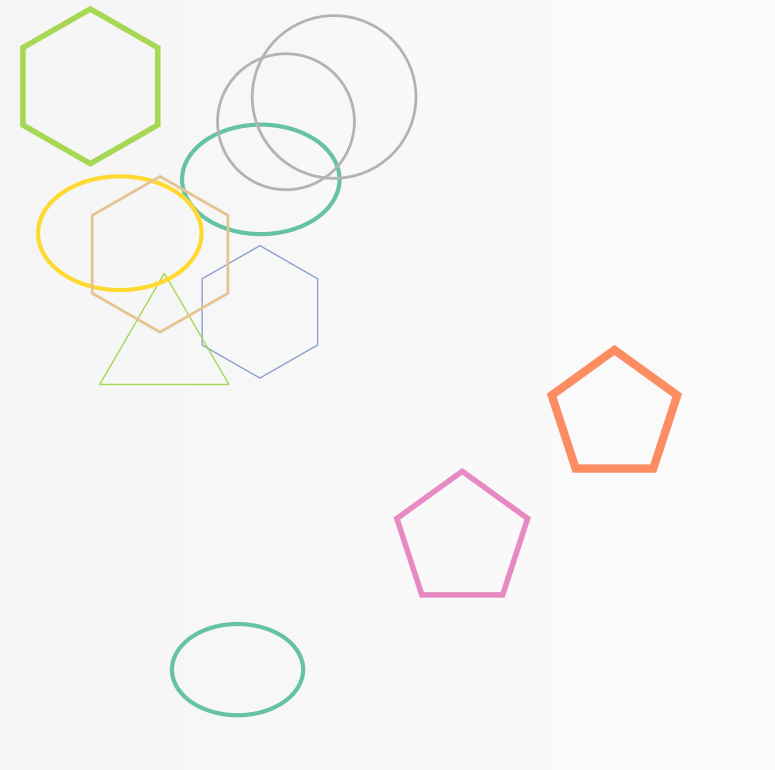[{"shape": "oval", "thickness": 1.5, "radius": 0.42, "center": [0.307, 0.13]}, {"shape": "oval", "thickness": 1.5, "radius": 0.51, "center": [0.337, 0.767]}, {"shape": "pentagon", "thickness": 3, "radius": 0.43, "center": [0.793, 0.46]}, {"shape": "hexagon", "thickness": 0.5, "radius": 0.43, "center": [0.335, 0.595]}, {"shape": "pentagon", "thickness": 2, "radius": 0.44, "center": [0.596, 0.299]}, {"shape": "triangle", "thickness": 0.5, "radius": 0.48, "center": [0.212, 0.549]}, {"shape": "hexagon", "thickness": 2, "radius": 0.5, "center": [0.117, 0.888]}, {"shape": "oval", "thickness": 1.5, "radius": 0.53, "center": [0.155, 0.697]}, {"shape": "hexagon", "thickness": 1, "radius": 0.51, "center": [0.207, 0.67]}, {"shape": "circle", "thickness": 1, "radius": 0.44, "center": [0.369, 0.842]}, {"shape": "circle", "thickness": 1, "radius": 0.53, "center": [0.431, 0.874]}]